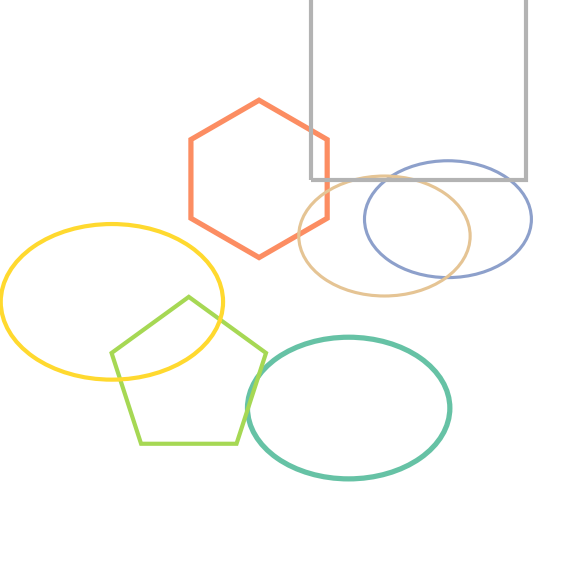[{"shape": "oval", "thickness": 2.5, "radius": 0.88, "center": [0.604, 0.293]}, {"shape": "hexagon", "thickness": 2.5, "radius": 0.68, "center": [0.449, 0.689]}, {"shape": "oval", "thickness": 1.5, "radius": 0.72, "center": [0.776, 0.62]}, {"shape": "pentagon", "thickness": 2, "radius": 0.7, "center": [0.327, 0.344]}, {"shape": "oval", "thickness": 2, "radius": 0.96, "center": [0.194, 0.476]}, {"shape": "oval", "thickness": 1.5, "radius": 0.74, "center": [0.666, 0.59]}, {"shape": "square", "thickness": 2, "radius": 0.93, "center": [0.725, 0.873]}]